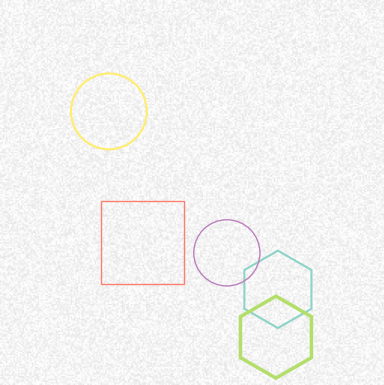[{"shape": "hexagon", "thickness": 1.5, "radius": 0.5, "center": [0.722, 0.248]}, {"shape": "square", "thickness": 1, "radius": 0.54, "center": [0.371, 0.371]}, {"shape": "hexagon", "thickness": 2.5, "radius": 0.53, "center": [0.717, 0.124]}, {"shape": "circle", "thickness": 1, "radius": 0.43, "center": [0.589, 0.343]}, {"shape": "circle", "thickness": 1.5, "radius": 0.49, "center": [0.283, 0.711]}]